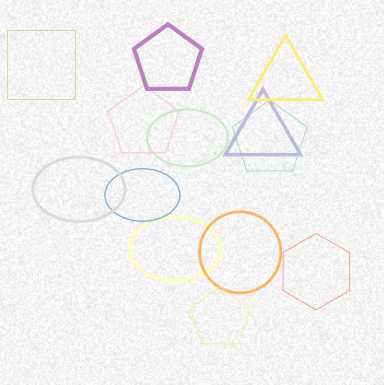[{"shape": "pentagon", "thickness": 0.5, "radius": 0.51, "center": [0.7, 0.638]}, {"shape": "oval", "thickness": 2, "radius": 0.59, "center": [0.454, 0.354]}, {"shape": "triangle", "thickness": 2.5, "radius": 0.57, "center": [0.683, 0.655]}, {"shape": "hexagon", "thickness": 0.5, "radius": 0.5, "center": [0.821, 0.294]}, {"shape": "oval", "thickness": 1, "radius": 0.49, "center": [0.37, 0.494]}, {"shape": "circle", "thickness": 2, "radius": 0.53, "center": [0.624, 0.344]}, {"shape": "square", "thickness": 0.5, "radius": 0.45, "center": [0.106, 0.833]}, {"shape": "pentagon", "thickness": 1, "radius": 0.48, "center": [0.373, 0.681]}, {"shape": "oval", "thickness": 2, "radius": 0.6, "center": [0.205, 0.508]}, {"shape": "pentagon", "thickness": 3, "radius": 0.46, "center": [0.436, 0.844]}, {"shape": "oval", "thickness": 1.5, "radius": 0.53, "center": [0.487, 0.642]}, {"shape": "pentagon", "thickness": 0.5, "radius": 0.41, "center": [0.572, 0.173]}, {"shape": "triangle", "thickness": 2, "radius": 0.56, "center": [0.742, 0.797]}]